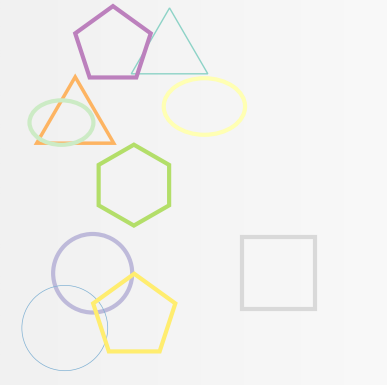[{"shape": "triangle", "thickness": 1, "radius": 0.57, "center": [0.438, 0.865]}, {"shape": "oval", "thickness": 3, "radius": 0.52, "center": [0.527, 0.723]}, {"shape": "circle", "thickness": 3, "radius": 0.51, "center": [0.239, 0.29]}, {"shape": "circle", "thickness": 0.5, "radius": 0.55, "center": [0.167, 0.148]}, {"shape": "triangle", "thickness": 2.5, "radius": 0.57, "center": [0.194, 0.685]}, {"shape": "hexagon", "thickness": 3, "radius": 0.53, "center": [0.346, 0.519]}, {"shape": "square", "thickness": 3, "radius": 0.47, "center": [0.718, 0.291]}, {"shape": "pentagon", "thickness": 3, "radius": 0.51, "center": [0.292, 0.882]}, {"shape": "oval", "thickness": 3, "radius": 0.41, "center": [0.159, 0.682]}, {"shape": "pentagon", "thickness": 3, "radius": 0.56, "center": [0.346, 0.177]}]